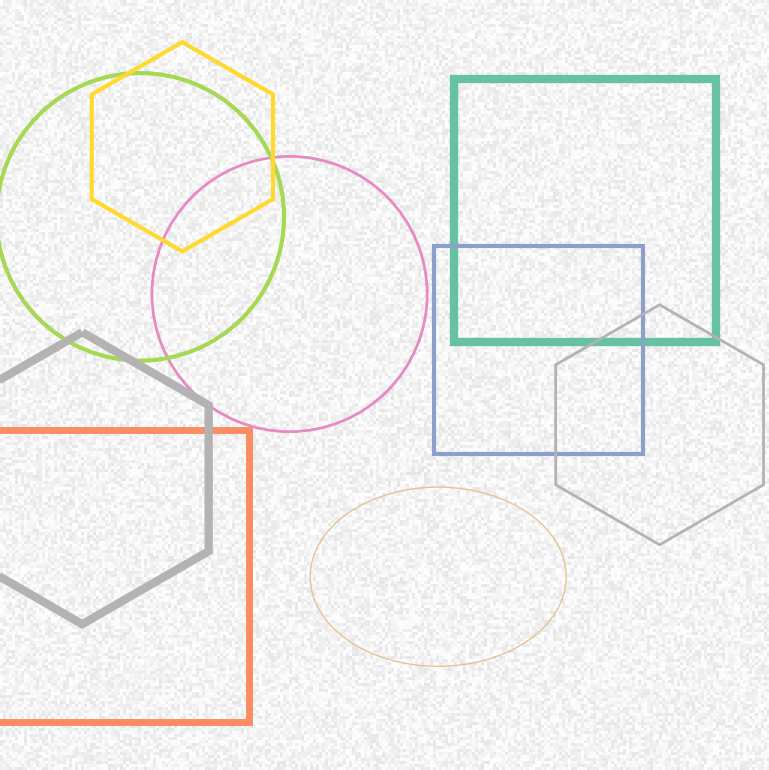[{"shape": "square", "thickness": 3, "radius": 0.85, "center": [0.76, 0.726]}, {"shape": "square", "thickness": 2.5, "radius": 0.95, "center": [0.133, 0.252]}, {"shape": "square", "thickness": 1.5, "radius": 0.68, "center": [0.699, 0.546]}, {"shape": "circle", "thickness": 1, "radius": 0.89, "center": [0.376, 0.618]}, {"shape": "circle", "thickness": 1.5, "radius": 0.93, "center": [0.182, 0.718]}, {"shape": "hexagon", "thickness": 1.5, "radius": 0.68, "center": [0.237, 0.809]}, {"shape": "oval", "thickness": 0.5, "radius": 0.83, "center": [0.569, 0.251]}, {"shape": "hexagon", "thickness": 1, "radius": 0.78, "center": [0.857, 0.448]}, {"shape": "hexagon", "thickness": 3, "radius": 0.95, "center": [0.107, 0.379]}]